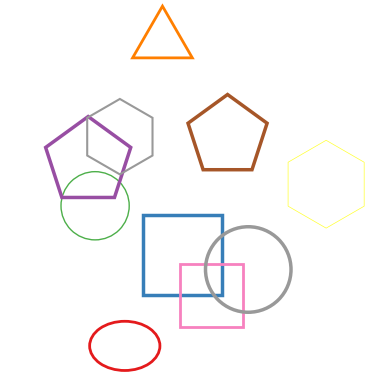[{"shape": "oval", "thickness": 2, "radius": 0.46, "center": [0.324, 0.102]}, {"shape": "square", "thickness": 2.5, "radius": 0.52, "center": [0.474, 0.338]}, {"shape": "circle", "thickness": 1, "radius": 0.44, "center": [0.247, 0.466]}, {"shape": "pentagon", "thickness": 2.5, "radius": 0.58, "center": [0.229, 0.581]}, {"shape": "triangle", "thickness": 2, "radius": 0.45, "center": [0.422, 0.894]}, {"shape": "hexagon", "thickness": 0.5, "radius": 0.57, "center": [0.847, 0.522]}, {"shape": "pentagon", "thickness": 2.5, "radius": 0.54, "center": [0.591, 0.647]}, {"shape": "square", "thickness": 2, "radius": 0.41, "center": [0.55, 0.232]}, {"shape": "hexagon", "thickness": 1.5, "radius": 0.49, "center": [0.311, 0.645]}, {"shape": "circle", "thickness": 2.5, "radius": 0.56, "center": [0.645, 0.3]}]